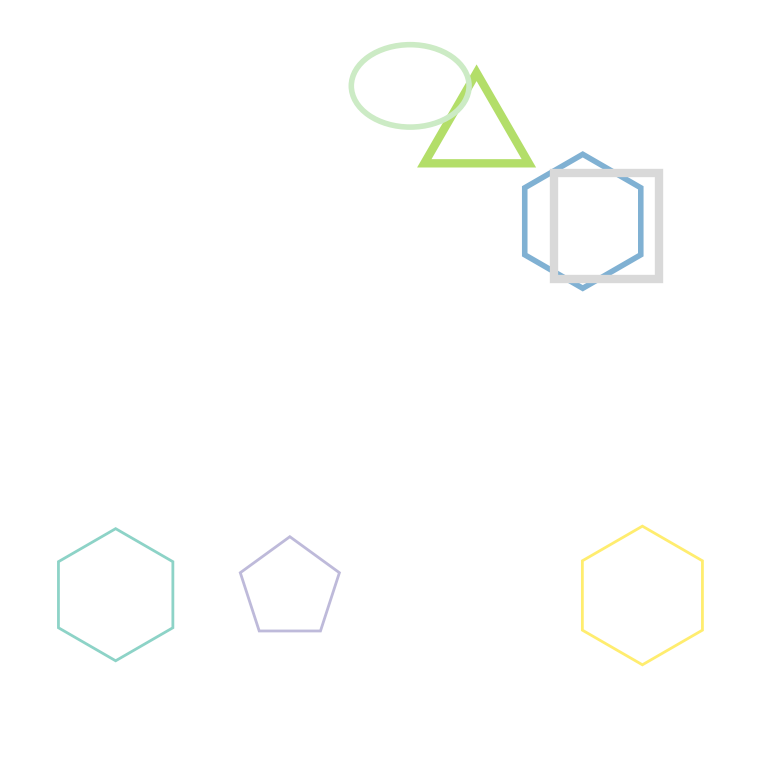[{"shape": "hexagon", "thickness": 1, "radius": 0.43, "center": [0.15, 0.228]}, {"shape": "pentagon", "thickness": 1, "radius": 0.34, "center": [0.376, 0.235]}, {"shape": "hexagon", "thickness": 2, "radius": 0.44, "center": [0.757, 0.713]}, {"shape": "triangle", "thickness": 3, "radius": 0.39, "center": [0.619, 0.827]}, {"shape": "square", "thickness": 3, "radius": 0.34, "center": [0.787, 0.706]}, {"shape": "oval", "thickness": 2, "radius": 0.38, "center": [0.533, 0.888]}, {"shape": "hexagon", "thickness": 1, "radius": 0.45, "center": [0.834, 0.227]}]